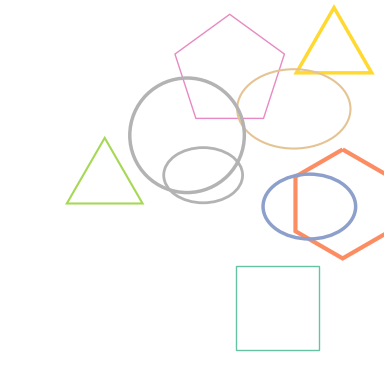[{"shape": "square", "thickness": 1, "radius": 0.54, "center": [0.721, 0.199]}, {"shape": "hexagon", "thickness": 3, "radius": 0.71, "center": [0.89, 0.47]}, {"shape": "oval", "thickness": 2.5, "radius": 0.6, "center": [0.804, 0.464]}, {"shape": "pentagon", "thickness": 1, "radius": 0.75, "center": [0.597, 0.813]}, {"shape": "triangle", "thickness": 1.5, "radius": 0.57, "center": [0.272, 0.528]}, {"shape": "triangle", "thickness": 2.5, "radius": 0.56, "center": [0.868, 0.867]}, {"shape": "oval", "thickness": 1.5, "radius": 0.74, "center": [0.763, 0.717]}, {"shape": "circle", "thickness": 2.5, "radius": 0.74, "center": [0.486, 0.649]}, {"shape": "oval", "thickness": 2, "radius": 0.51, "center": [0.528, 0.545]}]